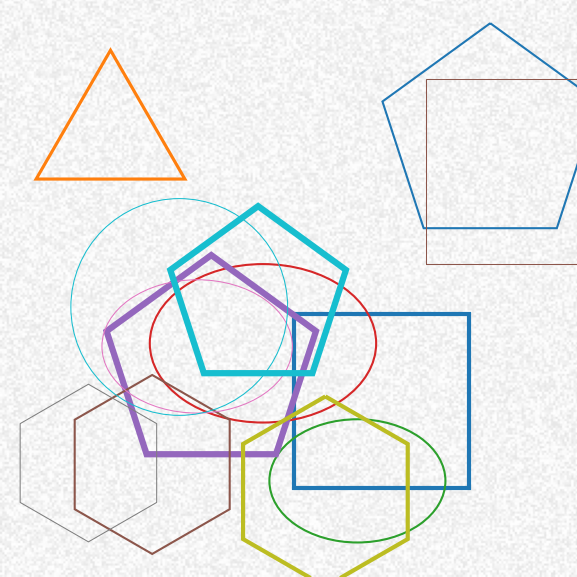[{"shape": "square", "thickness": 2, "radius": 0.76, "center": [0.661, 0.305]}, {"shape": "pentagon", "thickness": 1, "radius": 0.98, "center": [0.849, 0.763]}, {"shape": "triangle", "thickness": 1.5, "radius": 0.74, "center": [0.191, 0.763]}, {"shape": "oval", "thickness": 1, "radius": 0.76, "center": [0.619, 0.166]}, {"shape": "oval", "thickness": 1, "radius": 0.98, "center": [0.455, 0.405]}, {"shape": "pentagon", "thickness": 3, "radius": 0.95, "center": [0.366, 0.367]}, {"shape": "square", "thickness": 0.5, "radius": 0.8, "center": [0.898, 0.702]}, {"shape": "hexagon", "thickness": 1, "radius": 0.77, "center": [0.264, 0.195]}, {"shape": "oval", "thickness": 0.5, "radius": 0.82, "center": [0.341, 0.399]}, {"shape": "hexagon", "thickness": 0.5, "radius": 0.68, "center": [0.153, 0.197]}, {"shape": "hexagon", "thickness": 2, "radius": 0.82, "center": [0.563, 0.148]}, {"shape": "circle", "thickness": 0.5, "radius": 0.94, "center": [0.31, 0.468]}, {"shape": "pentagon", "thickness": 3, "radius": 0.8, "center": [0.447, 0.482]}]